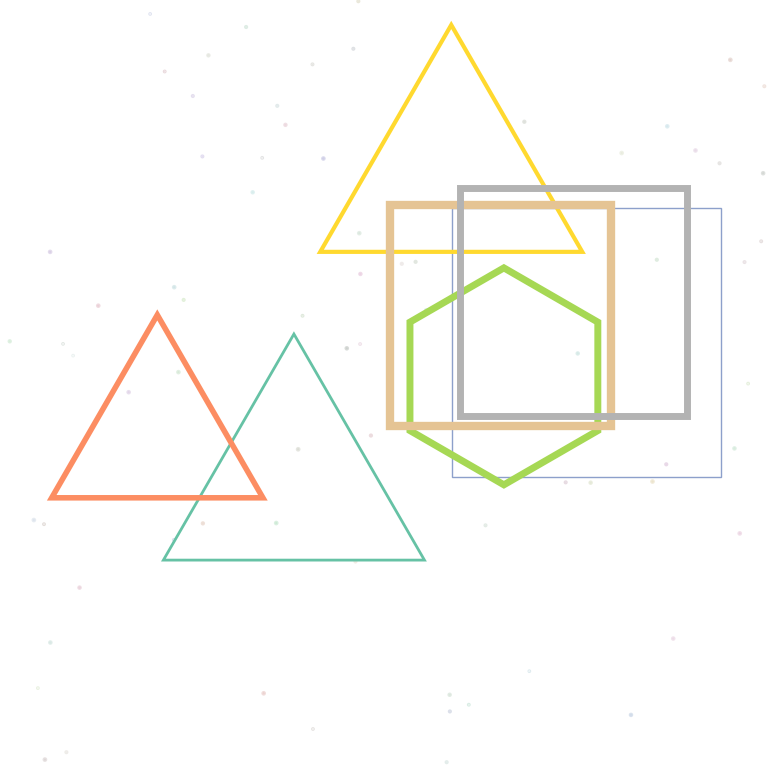[{"shape": "triangle", "thickness": 1, "radius": 0.98, "center": [0.382, 0.37]}, {"shape": "triangle", "thickness": 2, "radius": 0.79, "center": [0.204, 0.433]}, {"shape": "square", "thickness": 0.5, "radius": 0.87, "center": [0.761, 0.556]}, {"shape": "hexagon", "thickness": 2.5, "radius": 0.7, "center": [0.654, 0.511]}, {"shape": "triangle", "thickness": 1.5, "radius": 0.98, "center": [0.586, 0.771]}, {"shape": "square", "thickness": 3, "radius": 0.72, "center": [0.65, 0.59]}, {"shape": "square", "thickness": 2.5, "radius": 0.74, "center": [0.745, 0.608]}]